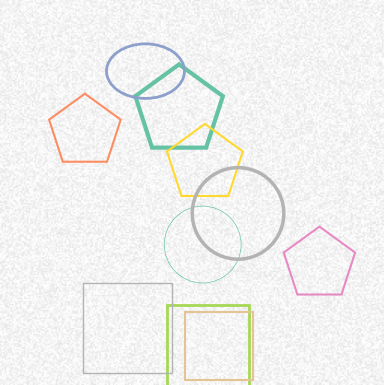[{"shape": "pentagon", "thickness": 3, "radius": 0.6, "center": [0.465, 0.713]}, {"shape": "circle", "thickness": 0.5, "radius": 0.5, "center": [0.526, 0.365]}, {"shape": "pentagon", "thickness": 1.5, "radius": 0.49, "center": [0.221, 0.659]}, {"shape": "oval", "thickness": 2, "radius": 0.51, "center": [0.378, 0.815]}, {"shape": "pentagon", "thickness": 1.5, "radius": 0.49, "center": [0.83, 0.314]}, {"shape": "square", "thickness": 2, "radius": 0.53, "center": [0.541, 0.103]}, {"shape": "pentagon", "thickness": 1.5, "radius": 0.52, "center": [0.532, 0.575]}, {"shape": "square", "thickness": 1.5, "radius": 0.44, "center": [0.568, 0.102]}, {"shape": "square", "thickness": 1, "radius": 0.58, "center": [0.331, 0.148]}, {"shape": "circle", "thickness": 2.5, "radius": 0.59, "center": [0.618, 0.446]}]